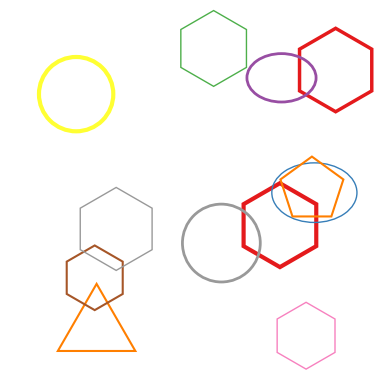[{"shape": "hexagon", "thickness": 3, "radius": 0.54, "center": [0.727, 0.415]}, {"shape": "hexagon", "thickness": 2.5, "radius": 0.54, "center": [0.872, 0.818]}, {"shape": "oval", "thickness": 1, "radius": 0.55, "center": [0.817, 0.5]}, {"shape": "hexagon", "thickness": 1, "radius": 0.49, "center": [0.555, 0.874]}, {"shape": "oval", "thickness": 2, "radius": 0.45, "center": [0.731, 0.798]}, {"shape": "pentagon", "thickness": 1.5, "radius": 0.43, "center": [0.81, 0.507]}, {"shape": "triangle", "thickness": 1.5, "radius": 0.58, "center": [0.251, 0.146]}, {"shape": "circle", "thickness": 3, "radius": 0.48, "center": [0.198, 0.755]}, {"shape": "hexagon", "thickness": 1.5, "radius": 0.42, "center": [0.246, 0.278]}, {"shape": "hexagon", "thickness": 1, "radius": 0.43, "center": [0.795, 0.128]}, {"shape": "circle", "thickness": 2, "radius": 0.51, "center": [0.575, 0.369]}, {"shape": "hexagon", "thickness": 1, "radius": 0.54, "center": [0.302, 0.405]}]